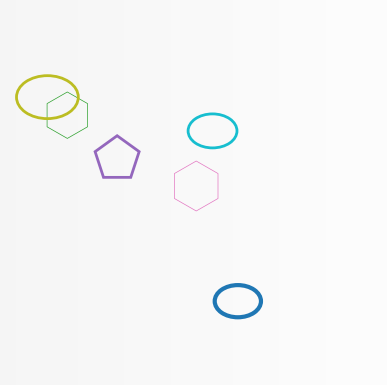[{"shape": "oval", "thickness": 3, "radius": 0.3, "center": [0.614, 0.218]}, {"shape": "hexagon", "thickness": 0.5, "radius": 0.3, "center": [0.174, 0.701]}, {"shape": "pentagon", "thickness": 2, "radius": 0.3, "center": [0.302, 0.588]}, {"shape": "hexagon", "thickness": 0.5, "radius": 0.32, "center": [0.506, 0.517]}, {"shape": "oval", "thickness": 2, "radius": 0.4, "center": [0.122, 0.748]}, {"shape": "oval", "thickness": 2, "radius": 0.32, "center": [0.548, 0.66]}]